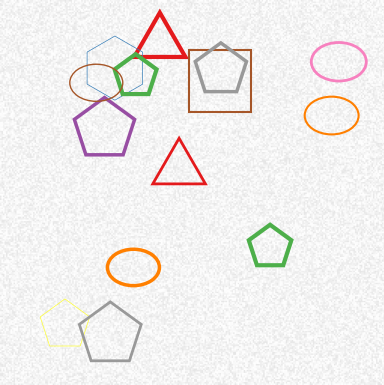[{"shape": "triangle", "thickness": 2, "radius": 0.39, "center": [0.465, 0.562]}, {"shape": "triangle", "thickness": 3, "radius": 0.38, "center": [0.415, 0.89]}, {"shape": "hexagon", "thickness": 0.5, "radius": 0.42, "center": [0.298, 0.823]}, {"shape": "pentagon", "thickness": 3, "radius": 0.29, "center": [0.701, 0.358]}, {"shape": "pentagon", "thickness": 3, "radius": 0.29, "center": [0.352, 0.802]}, {"shape": "pentagon", "thickness": 2.5, "radius": 0.41, "center": [0.271, 0.664]}, {"shape": "oval", "thickness": 2.5, "radius": 0.34, "center": [0.347, 0.305]}, {"shape": "oval", "thickness": 1.5, "radius": 0.35, "center": [0.861, 0.7]}, {"shape": "pentagon", "thickness": 0.5, "radius": 0.34, "center": [0.169, 0.156]}, {"shape": "oval", "thickness": 1, "radius": 0.34, "center": [0.25, 0.785]}, {"shape": "square", "thickness": 1.5, "radius": 0.41, "center": [0.571, 0.789]}, {"shape": "oval", "thickness": 2, "radius": 0.36, "center": [0.88, 0.84]}, {"shape": "pentagon", "thickness": 2.5, "radius": 0.35, "center": [0.574, 0.819]}, {"shape": "pentagon", "thickness": 2, "radius": 0.42, "center": [0.286, 0.131]}]